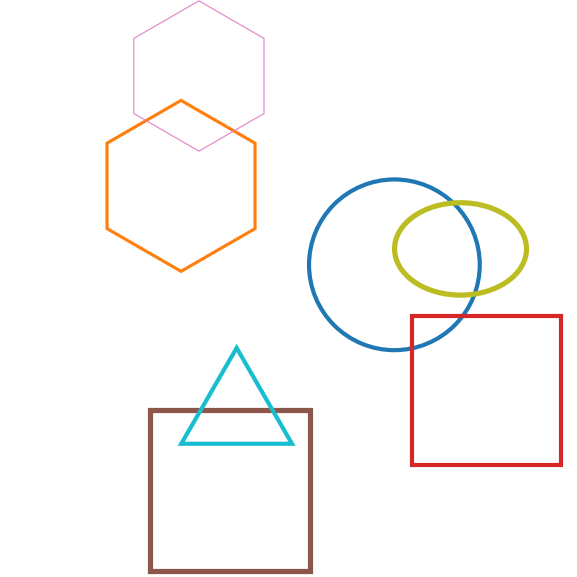[{"shape": "circle", "thickness": 2, "radius": 0.74, "center": [0.683, 0.541]}, {"shape": "hexagon", "thickness": 1.5, "radius": 0.74, "center": [0.314, 0.677]}, {"shape": "square", "thickness": 2, "radius": 0.65, "center": [0.843, 0.323]}, {"shape": "square", "thickness": 2.5, "radius": 0.69, "center": [0.398, 0.15]}, {"shape": "hexagon", "thickness": 0.5, "radius": 0.65, "center": [0.344, 0.868]}, {"shape": "oval", "thickness": 2.5, "radius": 0.57, "center": [0.797, 0.568]}, {"shape": "triangle", "thickness": 2, "radius": 0.55, "center": [0.41, 0.286]}]